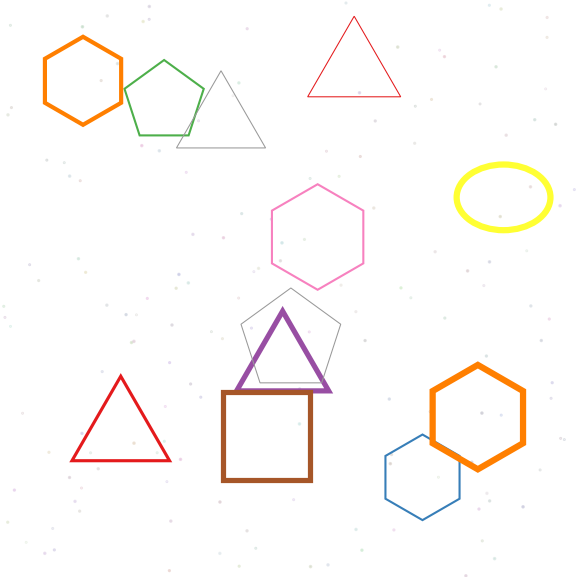[{"shape": "triangle", "thickness": 0.5, "radius": 0.47, "center": [0.613, 0.878]}, {"shape": "triangle", "thickness": 1.5, "radius": 0.49, "center": [0.209, 0.25]}, {"shape": "hexagon", "thickness": 1, "radius": 0.37, "center": [0.732, 0.173]}, {"shape": "pentagon", "thickness": 1, "radius": 0.36, "center": [0.284, 0.823]}, {"shape": "triangle", "thickness": 2.5, "radius": 0.46, "center": [0.489, 0.368]}, {"shape": "hexagon", "thickness": 3, "radius": 0.45, "center": [0.827, 0.277]}, {"shape": "hexagon", "thickness": 2, "radius": 0.38, "center": [0.144, 0.859]}, {"shape": "oval", "thickness": 3, "radius": 0.41, "center": [0.872, 0.657]}, {"shape": "square", "thickness": 2.5, "radius": 0.38, "center": [0.461, 0.244]}, {"shape": "hexagon", "thickness": 1, "radius": 0.46, "center": [0.55, 0.589]}, {"shape": "pentagon", "thickness": 0.5, "radius": 0.45, "center": [0.504, 0.41]}, {"shape": "triangle", "thickness": 0.5, "radius": 0.45, "center": [0.383, 0.788]}]